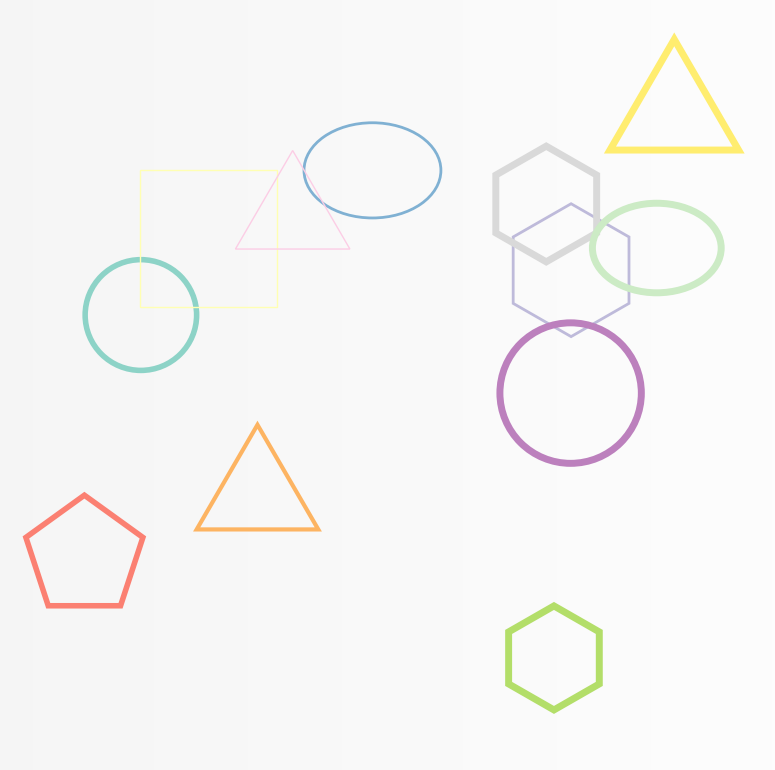[{"shape": "circle", "thickness": 2, "radius": 0.36, "center": [0.182, 0.591]}, {"shape": "square", "thickness": 0.5, "radius": 0.44, "center": [0.269, 0.69]}, {"shape": "hexagon", "thickness": 1, "radius": 0.43, "center": [0.737, 0.649]}, {"shape": "pentagon", "thickness": 2, "radius": 0.4, "center": [0.109, 0.278]}, {"shape": "oval", "thickness": 1, "radius": 0.44, "center": [0.481, 0.779]}, {"shape": "triangle", "thickness": 1.5, "radius": 0.45, "center": [0.332, 0.358]}, {"shape": "hexagon", "thickness": 2.5, "radius": 0.34, "center": [0.715, 0.146]}, {"shape": "triangle", "thickness": 0.5, "radius": 0.43, "center": [0.378, 0.719]}, {"shape": "hexagon", "thickness": 2.5, "radius": 0.38, "center": [0.705, 0.735]}, {"shape": "circle", "thickness": 2.5, "radius": 0.46, "center": [0.736, 0.489]}, {"shape": "oval", "thickness": 2.5, "radius": 0.42, "center": [0.847, 0.678]}, {"shape": "triangle", "thickness": 2.5, "radius": 0.48, "center": [0.87, 0.853]}]